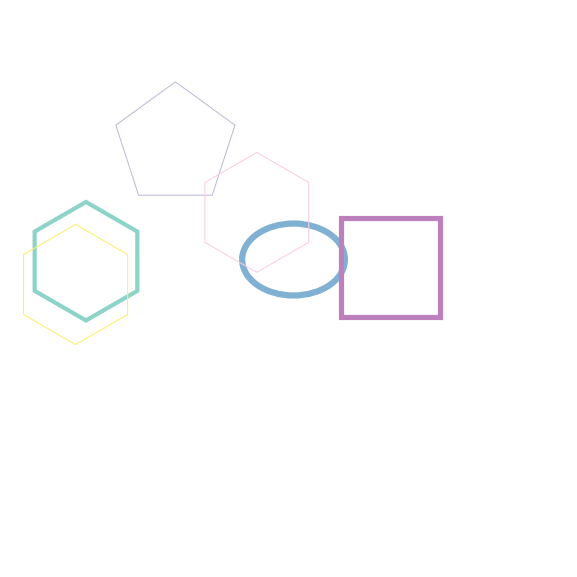[{"shape": "hexagon", "thickness": 2, "radius": 0.51, "center": [0.149, 0.547]}, {"shape": "pentagon", "thickness": 0.5, "radius": 0.54, "center": [0.304, 0.749]}, {"shape": "oval", "thickness": 3, "radius": 0.44, "center": [0.508, 0.55]}, {"shape": "hexagon", "thickness": 0.5, "radius": 0.52, "center": [0.445, 0.631]}, {"shape": "square", "thickness": 2.5, "radius": 0.43, "center": [0.676, 0.537]}, {"shape": "hexagon", "thickness": 0.5, "radius": 0.52, "center": [0.131, 0.506]}]